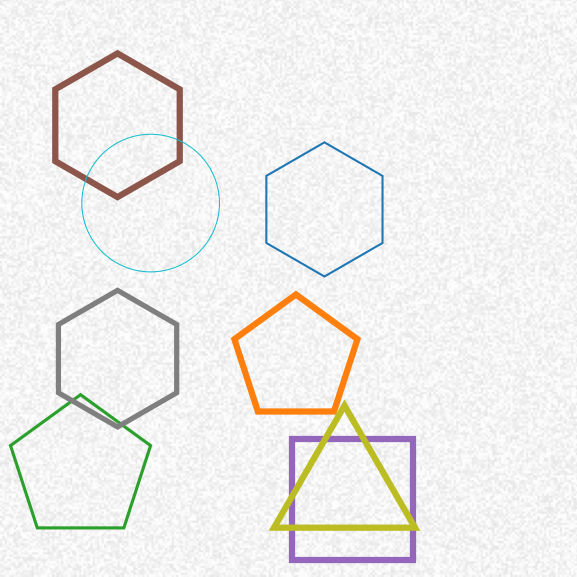[{"shape": "hexagon", "thickness": 1, "radius": 0.58, "center": [0.562, 0.636]}, {"shape": "pentagon", "thickness": 3, "radius": 0.56, "center": [0.512, 0.377]}, {"shape": "pentagon", "thickness": 1.5, "radius": 0.64, "center": [0.139, 0.188]}, {"shape": "square", "thickness": 3, "radius": 0.52, "center": [0.611, 0.134]}, {"shape": "hexagon", "thickness": 3, "radius": 0.62, "center": [0.203, 0.782]}, {"shape": "hexagon", "thickness": 2.5, "radius": 0.59, "center": [0.204, 0.378]}, {"shape": "triangle", "thickness": 3, "radius": 0.7, "center": [0.597, 0.156]}, {"shape": "circle", "thickness": 0.5, "radius": 0.6, "center": [0.261, 0.648]}]